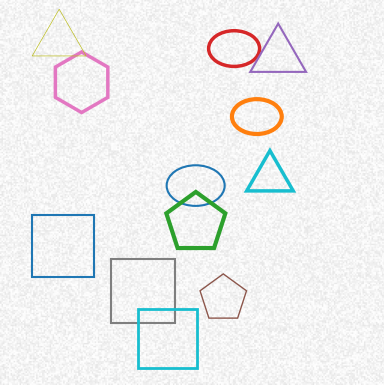[{"shape": "square", "thickness": 1.5, "radius": 0.4, "center": [0.163, 0.36]}, {"shape": "oval", "thickness": 1.5, "radius": 0.38, "center": [0.508, 0.518]}, {"shape": "oval", "thickness": 3, "radius": 0.32, "center": [0.667, 0.697]}, {"shape": "pentagon", "thickness": 3, "radius": 0.4, "center": [0.509, 0.421]}, {"shape": "oval", "thickness": 2.5, "radius": 0.33, "center": [0.608, 0.874]}, {"shape": "triangle", "thickness": 1.5, "radius": 0.42, "center": [0.723, 0.855]}, {"shape": "pentagon", "thickness": 1, "radius": 0.32, "center": [0.58, 0.225]}, {"shape": "hexagon", "thickness": 2.5, "radius": 0.39, "center": [0.212, 0.786]}, {"shape": "square", "thickness": 1.5, "radius": 0.41, "center": [0.372, 0.244]}, {"shape": "triangle", "thickness": 0.5, "radius": 0.4, "center": [0.154, 0.895]}, {"shape": "triangle", "thickness": 2.5, "radius": 0.35, "center": [0.701, 0.539]}, {"shape": "square", "thickness": 2, "radius": 0.38, "center": [0.434, 0.12]}]